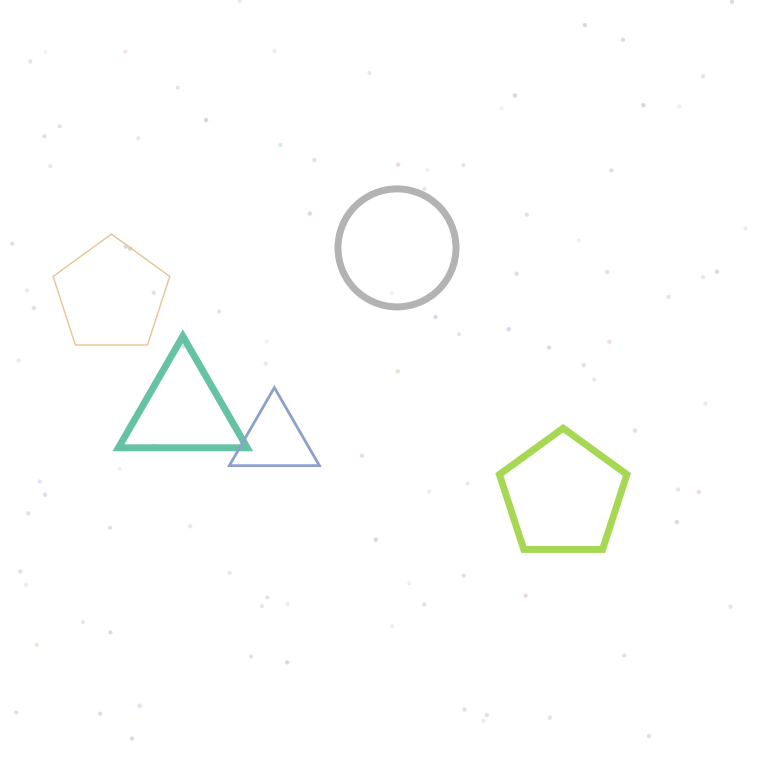[{"shape": "triangle", "thickness": 2.5, "radius": 0.48, "center": [0.237, 0.467]}, {"shape": "triangle", "thickness": 1, "radius": 0.34, "center": [0.356, 0.429]}, {"shape": "pentagon", "thickness": 2.5, "radius": 0.44, "center": [0.731, 0.357]}, {"shape": "pentagon", "thickness": 0.5, "radius": 0.4, "center": [0.145, 0.616]}, {"shape": "circle", "thickness": 2.5, "radius": 0.38, "center": [0.516, 0.678]}]